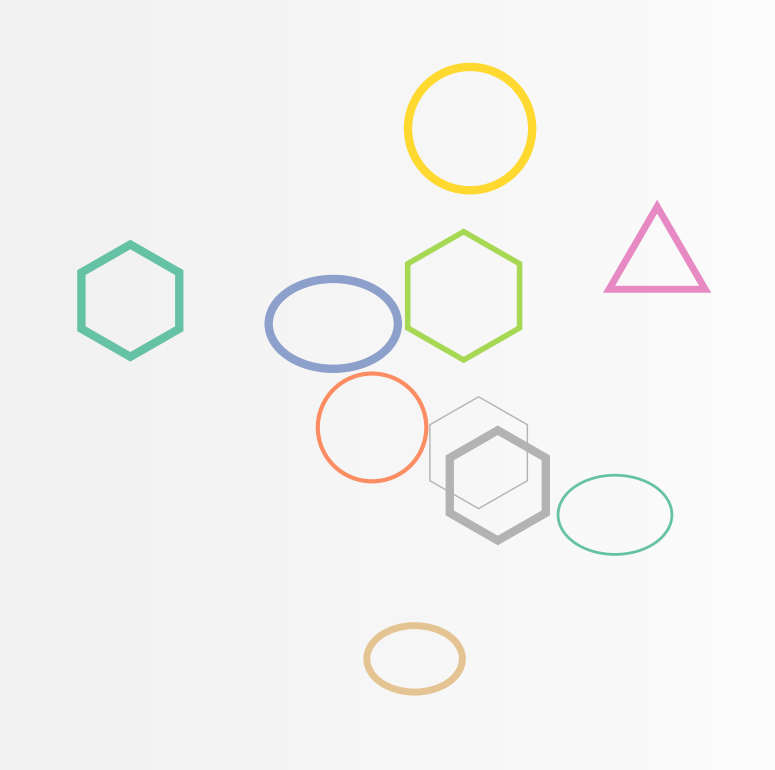[{"shape": "hexagon", "thickness": 3, "radius": 0.36, "center": [0.168, 0.61]}, {"shape": "oval", "thickness": 1, "radius": 0.37, "center": [0.794, 0.331]}, {"shape": "circle", "thickness": 1.5, "radius": 0.35, "center": [0.48, 0.445]}, {"shape": "oval", "thickness": 3, "radius": 0.42, "center": [0.43, 0.579]}, {"shape": "triangle", "thickness": 2.5, "radius": 0.36, "center": [0.848, 0.66]}, {"shape": "hexagon", "thickness": 2, "radius": 0.42, "center": [0.598, 0.616]}, {"shape": "circle", "thickness": 3, "radius": 0.4, "center": [0.607, 0.833]}, {"shape": "oval", "thickness": 2.5, "radius": 0.31, "center": [0.535, 0.144]}, {"shape": "hexagon", "thickness": 3, "radius": 0.36, "center": [0.642, 0.37]}, {"shape": "hexagon", "thickness": 0.5, "radius": 0.36, "center": [0.618, 0.412]}]